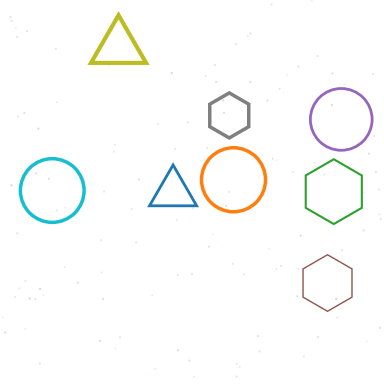[{"shape": "triangle", "thickness": 2, "radius": 0.35, "center": [0.45, 0.501]}, {"shape": "circle", "thickness": 2.5, "radius": 0.42, "center": [0.607, 0.533]}, {"shape": "hexagon", "thickness": 1.5, "radius": 0.42, "center": [0.867, 0.502]}, {"shape": "circle", "thickness": 2, "radius": 0.4, "center": [0.886, 0.69]}, {"shape": "hexagon", "thickness": 1, "radius": 0.37, "center": [0.851, 0.265]}, {"shape": "hexagon", "thickness": 2.5, "radius": 0.29, "center": [0.595, 0.7]}, {"shape": "triangle", "thickness": 3, "radius": 0.41, "center": [0.308, 0.878]}, {"shape": "circle", "thickness": 2.5, "radius": 0.41, "center": [0.136, 0.505]}]